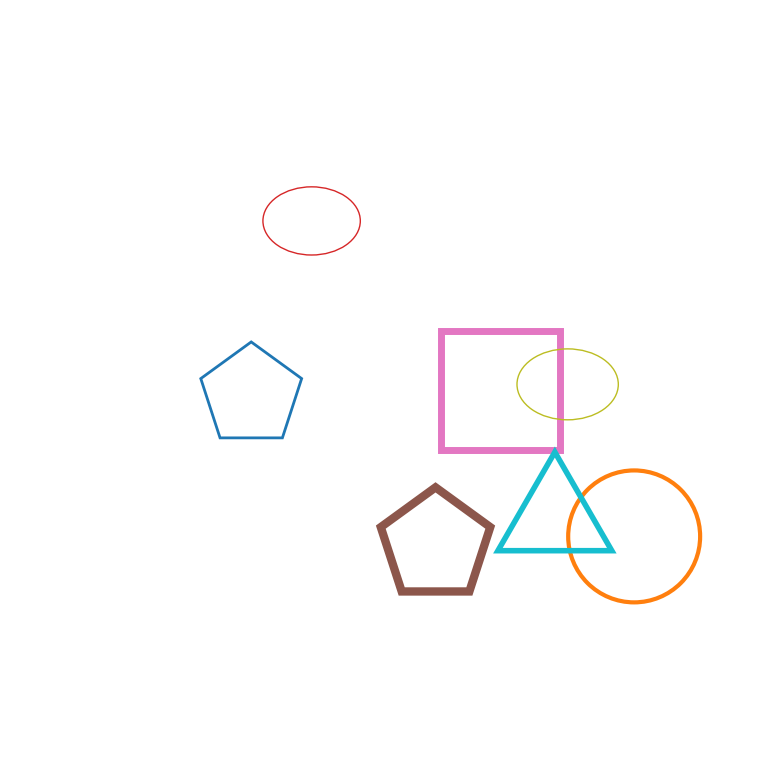[{"shape": "pentagon", "thickness": 1, "radius": 0.34, "center": [0.326, 0.487]}, {"shape": "circle", "thickness": 1.5, "radius": 0.43, "center": [0.824, 0.303]}, {"shape": "oval", "thickness": 0.5, "radius": 0.32, "center": [0.405, 0.713]}, {"shape": "pentagon", "thickness": 3, "radius": 0.37, "center": [0.566, 0.292]}, {"shape": "square", "thickness": 2.5, "radius": 0.39, "center": [0.65, 0.493]}, {"shape": "oval", "thickness": 0.5, "radius": 0.33, "center": [0.737, 0.501]}, {"shape": "triangle", "thickness": 2, "radius": 0.43, "center": [0.721, 0.328]}]